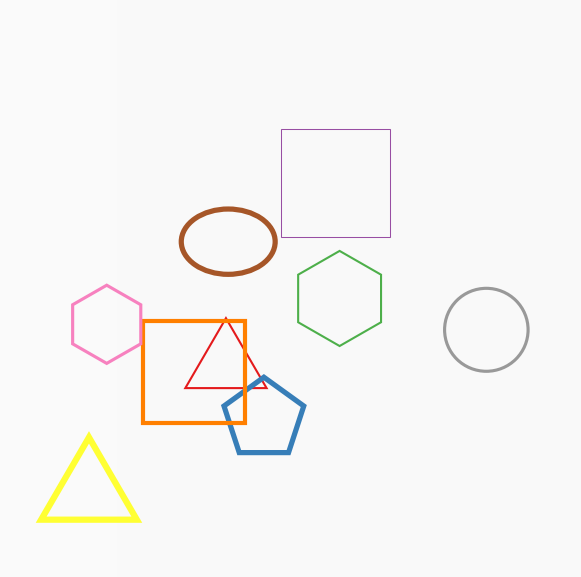[{"shape": "triangle", "thickness": 1, "radius": 0.4, "center": [0.389, 0.367]}, {"shape": "pentagon", "thickness": 2.5, "radius": 0.36, "center": [0.454, 0.274]}, {"shape": "hexagon", "thickness": 1, "radius": 0.41, "center": [0.584, 0.482]}, {"shape": "square", "thickness": 0.5, "radius": 0.47, "center": [0.577, 0.682]}, {"shape": "square", "thickness": 2, "radius": 0.44, "center": [0.334, 0.355]}, {"shape": "triangle", "thickness": 3, "radius": 0.48, "center": [0.153, 0.147]}, {"shape": "oval", "thickness": 2.5, "radius": 0.4, "center": [0.393, 0.581]}, {"shape": "hexagon", "thickness": 1.5, "radius": 0.34, "center": [0.184, 0.438]}, {"shape": "circle", "thickness": 1.5, "radius": 0.36, "center": [0.837, 0.428]}]